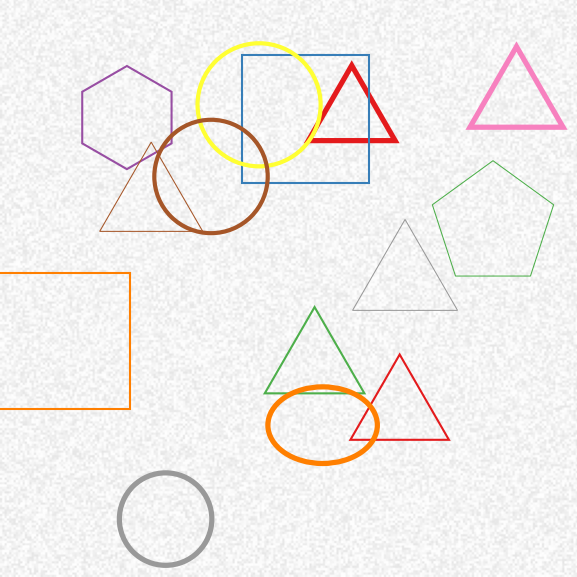[{"shape": "triangle", "thickness": 1, "radius": 0.49, "center": [0.692, 0.287]}, {"shape": "triangle", "thickness": 2.5, "radius": 0.43, "center": [0.609, 0.799]}, {"shape": "square", "thickness": 1, "radius": 0.55, "center": [0.529, 0.793]}, {"shape": "triangle", "thickness": 1, "radius": 0.5, "center": [0.545, 0.368]}, {"shape": "pentagon", "thickness": 0.5, "radius": 0.55, "center": [0.854, 0.61]}, {"shape": "hexagon", "thickness": 1, "radius": 0.45, "center": [0.22, 0.796]}, {"shape": "square", "thickness": 1, "radius": 0.59, "center": [0.107, 0.409]}, {"shape": "oval", "thickness": 2.5, "radius": 0.47, "center": [0.559, 0.263]}, {"shape": "circle", "thickness": 2, "radius": 0.53, "center": [0.449, 0.818]}, {"shape": "circle", "thickness": 2, "radius": 0.49, "center": [0.365, 0.694]}, {"shape": "triangle", "thickness": 0.5, "radius": 0.52, "center": [0.262, 0.65]}, {"shape": "triangle", "thickness": 2.5, "radius": 0.47, "center": [0.894, 0.825]}, {"shape": "triangle", "thickness": 0.5, "radius": 0.52, "center": [0.701, 0.514]}, {"shape": "circle", "thickness": 2.5, "radius": 0.4, "center": [0.287, 0.1]}]